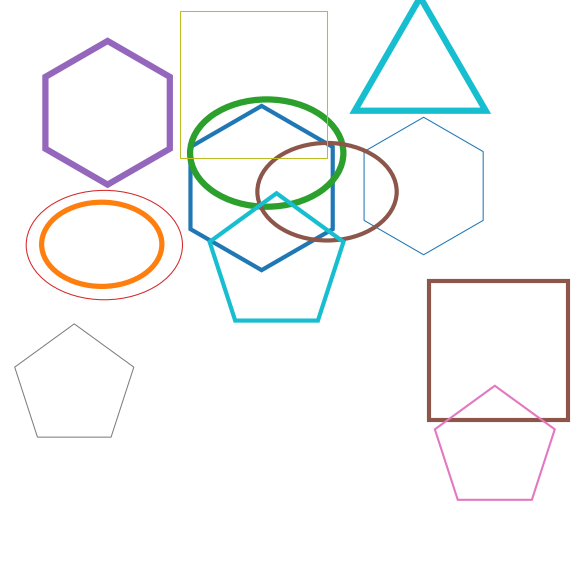[{"shape": "hexagon", "thickness": 0.5, "radius": 0.6, "center": [0.734, 0.677]}, {"shape": "hexagon", "thickness": 2, "radius": 0.71, "center": [0.453, 0.674]}, {"shape": "oval", "thickness": 2.5, "radius": 0.52, "center": [0.176, 0.576]}, {"shape": "oval", "thickness": 3, "radius": 0.66, "center": [0.462, 0.734]}, {"shape": "oval", "thickness": 0.5, "radius": 0.68, "center": [0.181, 0.575]}, {"shape": "hexagon", "thickness": 3, "radius": 0.62, "center": [0.186, 0.804]}, {"shape": "oval", "thickness": 2, "radius": 0.6, "center": [0.566, 0.667]}, {"shape": "square", "thickness": 2, "radius": 0.6, "center": [0.863, 0.393]}, {"shape": "pentagon", "thickness": 1, "radius": 0.55, "center": [0.857, 0.222]}, {"shape": "pentagon", "thickness": 0.5, "radius": 0.54, "center": [0.129, 0.33]}, {"shape": "square", "thickness": 0.5, "radius": 0.64, "center": [0.439, 0.853]}, {"shape": "triangle", "thickness": 3, "radius": 0.65, "center": [0.728, 0.873]}, {"shape": "pentagon", "thickness": 2, "radius": 0.61, "center": [0.479, 0.543]}]